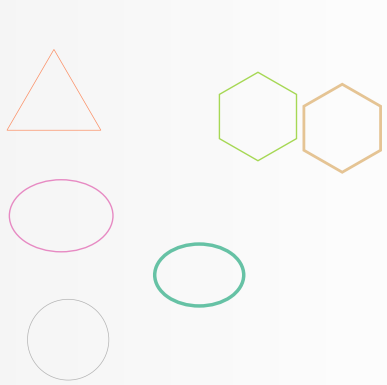[{"shape": "oval", "thickness": 2.5, "radius": 0.57, "center": [0.514, 0.286]}, {"shape": "triangle", "thickness": 0.5, "radius": 0.7, "center": [0.139, 0.732]}, {"shape": "oval", "thickness": 1, "radius": 0.67, "center": [0.158, 0.44]}, {"shape": "hexagon", "thickness": 1, "radius": 0.57, "center": [0.666, 0.697]}, {"shape": "hexagon", "thickness": 2, "radius": 0.57, "center": [0.883, 0.667]}, {"shape": "circle", "thickness": 0.5, "radius": 0.52, "center": [0.176, 0.118]}]